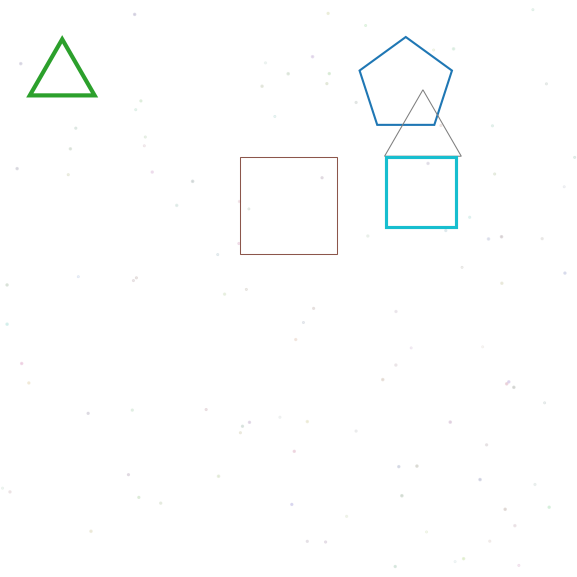[{"shape": "pentagon", "thickness": 1, "radius": 0.42, "center": [0.703, 0.851]}, {"shape": "triangle", "thickness": 2, "radius": 0.32, "center": [0.108, 0.866]}, {"shape": "square", "thickness": 0.5, "radius": 0.42, "center": [0.499, 0.644]}, {"shape": "triangle", "thickness": 0.5, "radius": 0.38, "center": [0.732, 0.767]}, {"shape": "square", "thickness": 1.5, "radius": 0.31, "center": [0.729, 0.667]}]